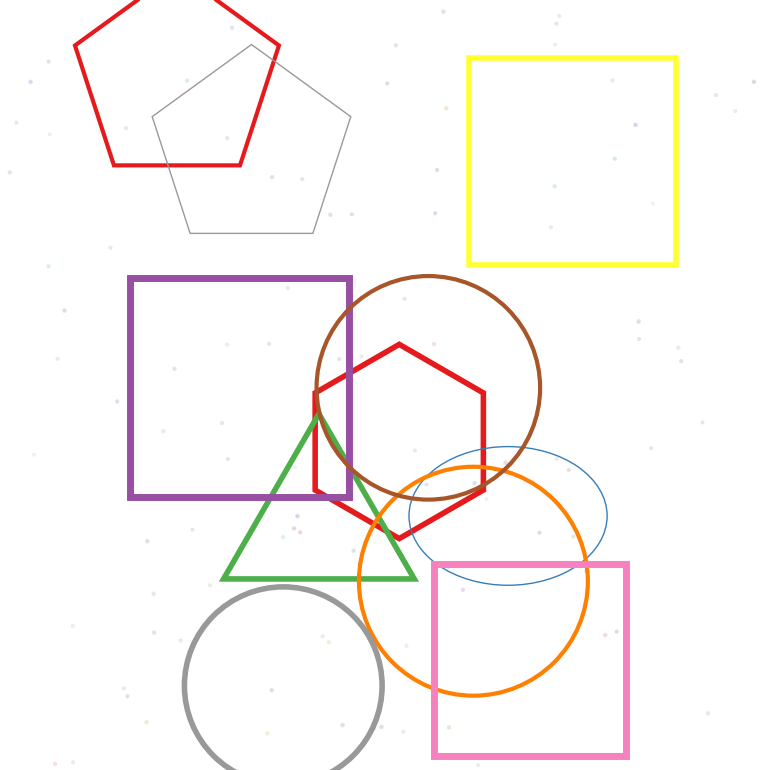[{"shape": "hexagon", "thickness": 2, "radius": 0.63, "center": [0.519, 0.427]}, {"shape": "pentagon", "thickness": 1.5, "radius": 0.7, "center": [0.23, 0.898]}, {"shape": "oval", "thickness": 0.5, "radius": 0.64, "center": [0.66, 0.33]}, {"shape": "triangle", "thickness": 2, "radius": 0.71, "center": [0.414, 0.32]}, {"shape": "square", "thickness": 2.5, "radius": 0.71, "center": [0.311, 0.497]}, {"shape": "circle", "thickness": 1.5, "radius": 0.74, "center": [0.615, 0.245]}, {"shape": "square", "thickness": 2, "radius": 0.67, "center": [0.744, 0.791]}, {"shape": "circle", "thickness": 1.5, "radius": 0.73, "center": [0.556, 0.496]}, {"shape": "square", "thickness": 2.5, "radius": 0.62, "center": [0.689, 0.143]}, {"shape": "pentagon", "thickness": 0.5, "radius": 0.68, "center": [0.327, 0.807]}, {"shape": "circle", "thickness": 2, "radius": 0.64, "center": [0.368, 0.109]}]